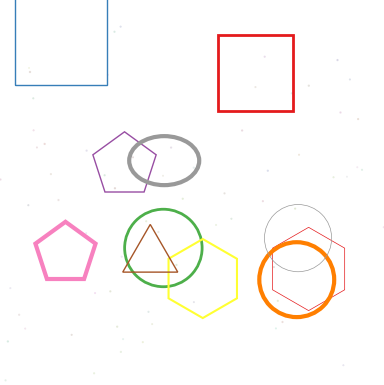[{"shape": "hexagon", "thickness": 0.5, "radius": 0.54, "center": [0.802, 0.301]}, {"shape": "square", "thickness": 2, "radius": 0.49, "center": [0.664, 0.811]}, {"shape": "square", "thickness": 1, "radius": 0.59, "center": [0.159, 0.898]}, {"shape": "circle", "thickness": 2, "radius": 0.5, "center": [0.424, 0.356]}, {"shape": "pentagon", "thickness": 1, "radius": 0.43, "center": [0.323, 0.571]}, {"shape": "circle", "thickness": 3, "radius": 0.49, "center": [0.771, 0.274]}, {"shape": "hexagon", "thickness": 1.5, "radius": 0.51, "center": [0.527, 0.277]}, {"shape": "triangle", "thickness": 1, "radius": 0.41, "center": [0.39, 0.334]}, {"shape": "pentagon", "thickness": 3, "radius": 0.41, "center": [0.17, 0.342]}, {"shape": "circle", "thickness": 0.5, "radius": 0.44, "center": [0.774, 0.381]}, {"shape": "oval", "thickness": 3, "radius": 0.45, "center": [0.427, 0.583]}]